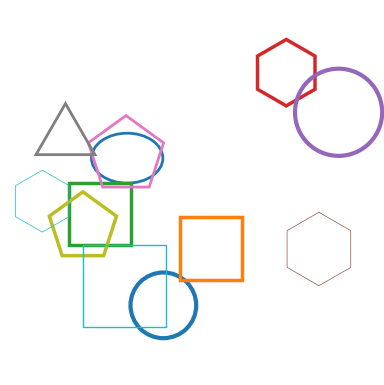[{"shape": "circle", "thickness": 3, "radius": 0.43, "center": [0.424, 0.207]}, {"shape": "oval", "thickness": 2, "radius": 0.46, "center": [0.33, 0.589]}, {"shape": "square", "thickness": 2.5, "radius": 0.4, "center": [0.548, 0.355]}, {"shape": "square", "thickness": 2.5, "radius": 0.4, "center": [0.259, 0.444]}, {"shape": "hexagon", "thickness": 2.5, "radius": 0.43, "center": [0.744, 0.811]}, {"shape": "circle", "thickness": 3, "radius": 0.57, "center": [0.879, 0.708]}, {"shape": "hexagon", "thickness": 0.5, "radius": 0.48, "center": [0.828, 0.353]}, {"shape": "pentagon", "thickness": 2, "radius": 0.51, "center": [0.327, 0.597]}, {"shape": "triangle", "thickness": 2, "radius": 0.44, "center": [0.17, 0.642]}, {"shape": "pentagon", "thickness": 2.5, "radius": 0.46, "center": [0.215, 0.41]}, {"shape": "hexagon", "thickness": 0.5, "radius": 0.4, "center": [0.11, 0.478]}, {"shape": "square", "thickness": 1, "radius": 0.54, "center": [0.323, 0.257]}]